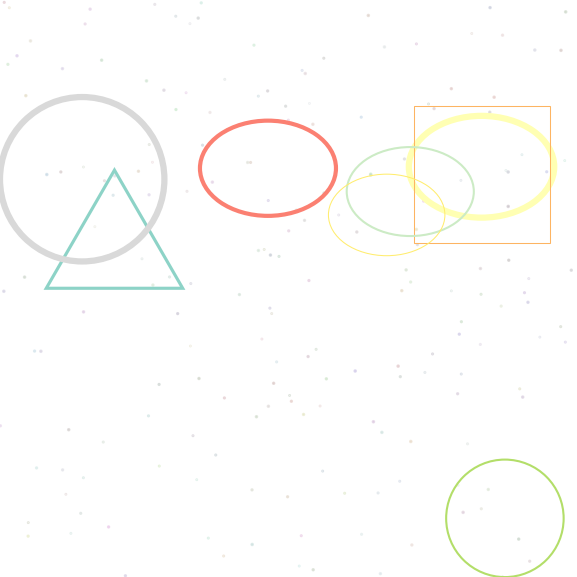[{"shape": "triangle", "thickness": 1.5, "radius": 0.68, "center": [0.198, 0.568]}, {"shape": "oval", "thickness": 3, "radius": 0.63, "center": [0.834, 0.71]}, {"shape": "oval", "thickness": 2, "radius": 0.59, "center": [0.464, 0.708]}, {"shape": "square", "thickness": 0.5, "radius": 0.59, "center": [0.834, 0.697]}, {"shape": "circle", "thickness": 1, "radius": 0.51, "center": [0.874, 0.102]}, {"shape": "circle", "thickness": 3, "radius": 0.71, "center": [0.142, 0.689]}, {"shape": "oval", "thickness": 1, "radius": 0.55, "center": [0.71, 0.667]}, {"shape": "oval", "thickness": 0.5, "radius": 0.5, "center": [0.67, 0.627]}]